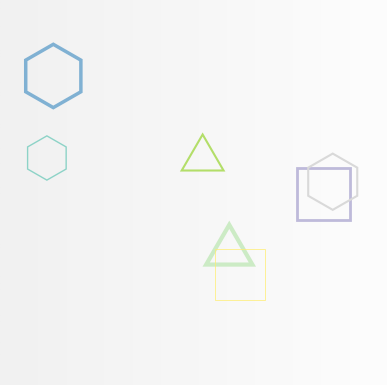[{"shape": "hexagon", "thickness": 1, "radius": 0.29, "center": [0.121, 0.59]}, {"shape": "square", "thickness": 2, "radius": 0.34, "center": [0.835, 0.496]}, {"shape": "hexagon", "thickness": 2.5, "radius": 0.41, "center": [0.138, 0.803]}, {"shape": "triangle", "thickness": 1.5, "radius": 0.31, "center": [0.523, 0.588]}, {"shape": "hexagon", "thickness": 1.5, "radius": 0.37, "center": [0.859, 0.528]}, {"shape": "triangle", "thickness": 3, "radius": 0.34, "center": [0.592, 0.347]}, {"shape": "square", "thickness": 0.5, "radius": 0.33, "center": [0.619, 0.287]}]